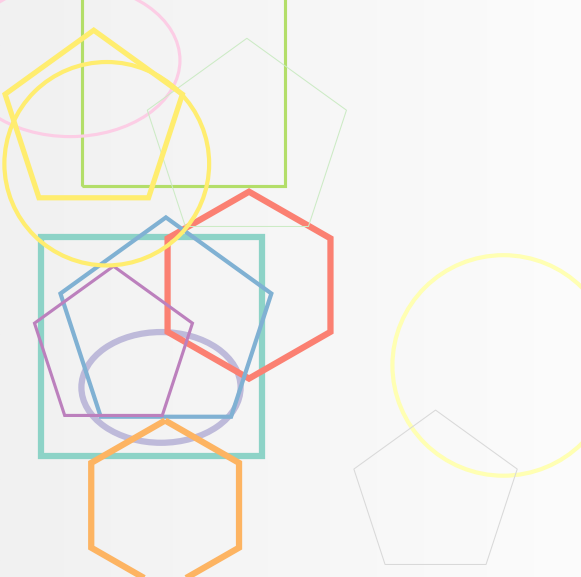[{"shape": "square", "thickness": 3, "radius": 0.95, "center": [0.261, 0.399]}, {"shape": "circle", "thickness": 2, "radius": 0.95, "center": [0.866, 0.366]}, {"shape": "oval", "thickness": 3, "radius": 0.68, "center": [0.277, 0.328]}, {"shape": "hexagon", "thickness": 3, "radius": 0.81, "center": [0.428, 0.505]}, {"shape": "pentagon", "thickness": 2, "radius": 0.95, "center": [0.285, 0.432]}, {"shape": "hexagon", "thickness": 3, "radius": 0.73, "center": [0.284, 0.124]}, {"shape": "square", "thickness": 1.5, "radius": 0.87, "center": [0.315, 0.852]}, {"shape": "oval", "thickness": 1.5, "radius": 0.94, "center": [0.121, 0.895]}, {"shape": "pentagon", "thickness": 0.5, "radius": 0.74, "center": [0.749, 0.141]}, {"shape": "pentagon", "thickness": 1.5, "radius": 0.71, "center": [0.195, 0.395]}, {"shape": "pentagon", "thickness": 0.5, "radius": 0.9, "center": [0.425, 0.753]}, {"shape": "circle", "thickness": 2, "radius": 0.88, "center": [0.184, 0.716]}, {"shape": "pentagon", "thickness": 2.5, "radius": 0.8, "center": [0.161, 0.786]}]